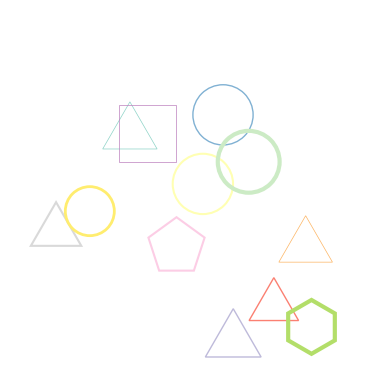[{"shape": "triangle", "thickness": 0.5, "radius": 0.41, "center": [0.337, 0.654]}, {"shape": "circle", "thickness": 1.5, "radius": 0.39, "center": [0.527, 0.522]}, {"shape": "triangle", "thickness": 1, "radius": 0.42, "center": [0.606, 0.115]}, {"shape": "triangle", "thickness": 1, "radius": 0.37, "center": [0.711, 0.205]}, {"shape": "circle", "thickness": 1, "radius": 0.39, "center": [0.579, 0.702]}, {"shape": "triangle", "thickness": 0.5, "radius": 0.4, "center": [0.794, 0.359]}, {"shape": "hexagon", "thickness": 3, "radius": 0.35, "center": [0.809, 0.151]}, {"shape": "pentagon", "thickness": 1.5, "radius": 0.38, "center": [0.458, 0.359]}, {"shape": "triangle", "thickness": 1.5, "radius": 0.38, "center": [0.146, 0.399]}, {"shape": "square", "thickness": 0.5, "radius": 0.37, "center": [0.382, 0.652]}, {"shape": "circle", "thickness": 3, "radius": 0.4, "center": [0.646, 0.58]}, {"shape": "circle", "thickness": 2, "radius": 0.32, "center": [0.233, 0.452]}]